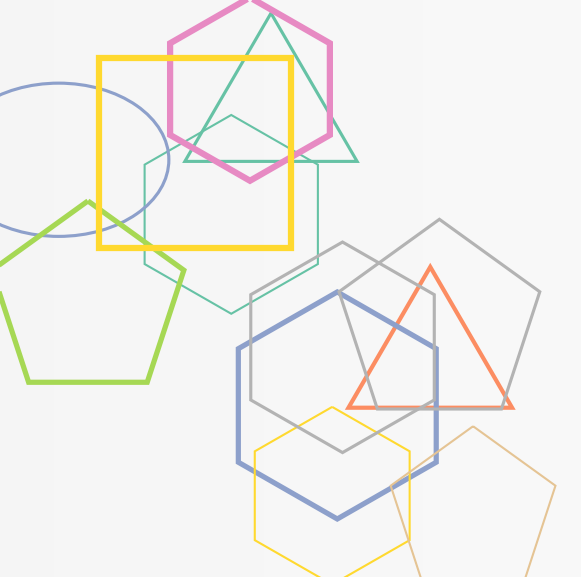[{"shape": "hexagon", "thickness": 1, "radius": 0.86, "center": [0.398, 0.628]}, {"shape": "triangle", "thickness": 1.5, "radius": 0.86, "center": [0.466, 0.805]}, {"shape": "triangle", "thickness": 2, "radius": 0.81, "center": [0.74, 0.374]}, {"shape": "hexagon", "thickness": 2.5, "radius": 0.98, "center": [0.58, 0.297]}, {"shape": "oval", "thickness": 1.5, "radius": 0.95, "center": [0.101, 0.722]}, {"shape": "hexagon", "thickness": 3, "radius": 0.79, "center": [0.43, 0.845]}, {"shape": "pentagon", "thickness": 2.5, "radius": 0.87, "center": [0.151, 0.478]}, {"shape": "square", "thickness": 3, "radius": 0.82, "center": [0.336, 0.734]}, {"shape": "hexagon", "thickness": 1, "radius": 0.77, "center": [0.572, 0.141]}, {"shape": "pentagon", "thickness": 1, "radius": 0.75, "center": [0.814, 0.112]}, {"shape": "pentagon", "thickness": 1.5, "radius": 0.91, "center": [0.756, 0.438]}, {"shape": "hexagon", "thickness": 1.5, "radius": 0.91, "center": [0.589, 0.398]}]